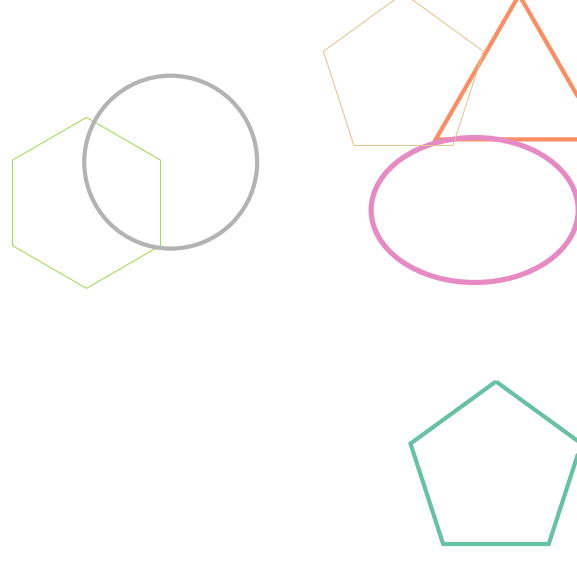[{"shape": "pentagon", "thickness": 2, "radius": 0.78, "center": [0.859, 0.183]}, {"shape": "triangle", "thickness": 2, "radius": 0.83, "center": [0.899, 0.841]}, {"shape": "oval", "thickness": 2.5, "radius": 0.9, "center": [0.822, 0.635]}, {"shape": "hexagon", "thickness": 0.5, "radius": 0.74, "center": [0.15, 0.648]}, {"shape": "pentagon", "thickness": 0.5, "radius": 0.73, "center": [0.699, 0.865]}, {"shape": "circle", "thickness": 2, "radius": 0.75, "center": [0.296, 0.718]}]